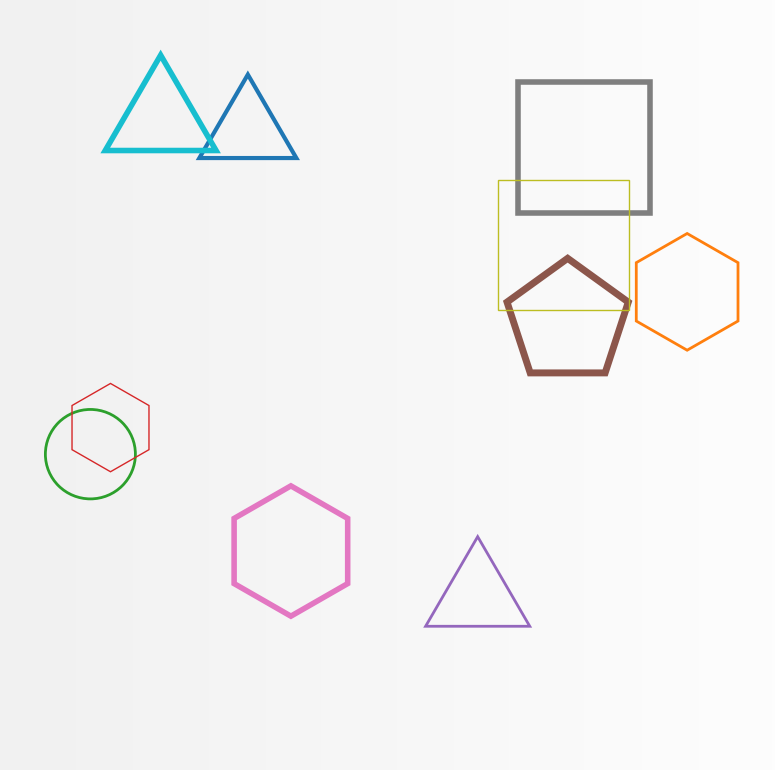[{"shape": "triangle", "thickness": 1.5, "radius": 0.36, "center": [0.32, 0.831]}, {"shape": "hexagon", "thickness": 1, "radius": 0.38, "center": [0.887, 0.621]}, {"shape": "circle", "thickness": 1, "radius": 0.29, "center": [0.117, 0.41]}, {"shape": "hexagon", "thickness": 0.5, "radius": 0.29, "center": [0.143, 0.445]}, {"shape": "triangle", "thickness": 1, "radius": 0.39, "center": [0.616, 0.225]}, {"shape": "pentagon", "thickness": 2.5, "radius": 0.41, "center": [0.732, 0.582]}, {"shape": "hexagon", "thickness": 2, "radius": 0.42, "center": [0.375, 0.284]}, {"shape": "square", "thickness": 2, "radius": 0.43, "center": [0.753, 0.808]}, {"shape": "square", "thickness": 0.5, "radius": 0.42, "center": [0.727, 0.682]}, {"shape": "triangle", "thickness": 2, "radius": 0.41, "center": [0.207, 0.846]}]